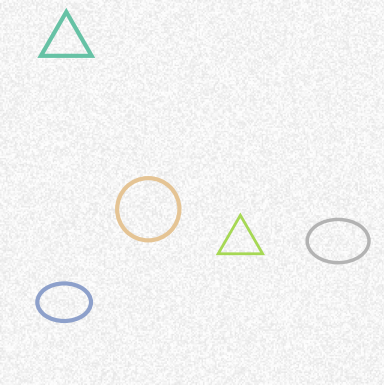[{"shape": "triangle", "thickness": 3, "radius": 0.38, "center": [0.172, 0.893]}, {"shape": "oval", "thickness": 3, "radius": 0.35, "center": [0.167, 0.215]}, {"shape": "triangle", "thickness": 2, "radius": 0.33, "center": [0.624, 0.374]}, {"shape": "circle", "thickness": 3, "radius": 0.4, "center": [0.385, 0.456]}, {"shape": "oval", "thickness": 2.5, "radius": 0.4, "center": [0.878, 0.374]}]